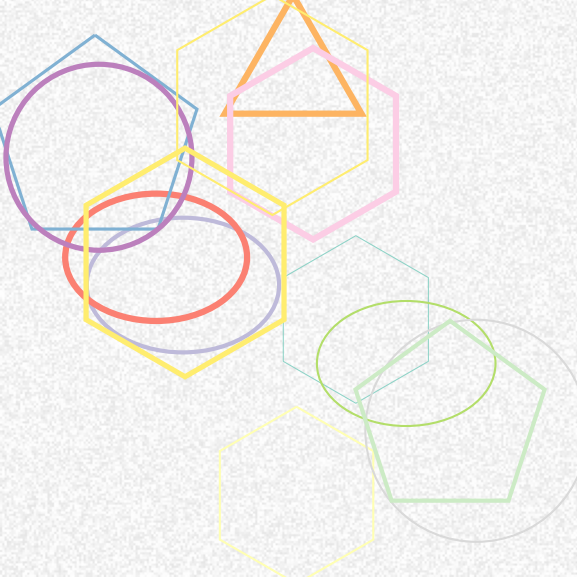[{"shape": "hexagon", "thickness": 0.5, "radius": 0.73, "center": [0.616, 0.446]}, {"shape": "hexagon", "thickness": 1, "radius": 0.77, "center": [0.514, 0.141]}, {"shape": "oval", "thickness": 2, "radius": 0.83, "center": [0.317, 0.506]}, {"shape": "oval", "thickness": 3, "radius": 0.79, "center": [0.27, 0.554]}, {"shape": "pentagon", "thickness": 1.5, "radius": 0.93, "center": [0.164, 0.753]}, {"shape": "triangle", "thickness": 3, "radius": 0.68, "center": [0.508, 0.871]}, {"shape": "oval", "thickness": 1, "radius": 0.77, "center": [0.703, 0.37]}, {"shape": "hexagon", "thickness": 3, "radius": 0.83, "center": [0.542, 0.75]}, {"shape": "circle", "thickness": 1, "radius": 0.96, "center": [0.825, 0.253]}, {"shape": "circle", "thickness": 2.5, "radius": 0.81, "center": [0.171, 0.727]}, {"shape": "pentagon", "thickness": 2, "radius": 0.86, "center": [0.779, 0.271]}, {"shape": "hexagon", "thickness": 1, "radius": 0.95, "center": [0.472, 0.817]}, {"shape": "hexagon", "thickness": 2.5, "radius": 0.99, "center": [0.32, 0.545]}]